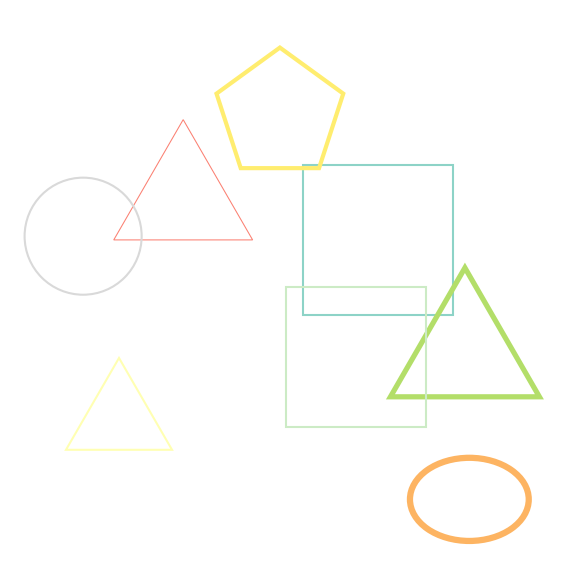[{"shape": "square", "thickness": 1, "radius": 0.65, "center": [0.654, 0.584]}, {"shape": "triangle", "thickness": 1, "radius": 0.53, "center": [0.206, 0.273]}, {"shape": "triangle", "thickness": 0.5, "radius": 0.69, "center": [0.317, 0.653]}, {"shape": "oval", "thickness": 3, "radius": 0.51, "center": [0.813, 0.134]}, {"shape": "triangle", "thickness": 2.5, "radius": 0.74, "center": [0.805, 0.386]}, {"shape": "circle", "thickness": 1, "radius": 0.51, "center": [0.144, 0.59]}, {"shape": "square", "thickness": 1, "radius": 0.61, "center": [0.616, 0.381]}, {"shape": "pentagon", "thickness": 2, "radius": 0.58, "center": [0.485, 0.801]}]